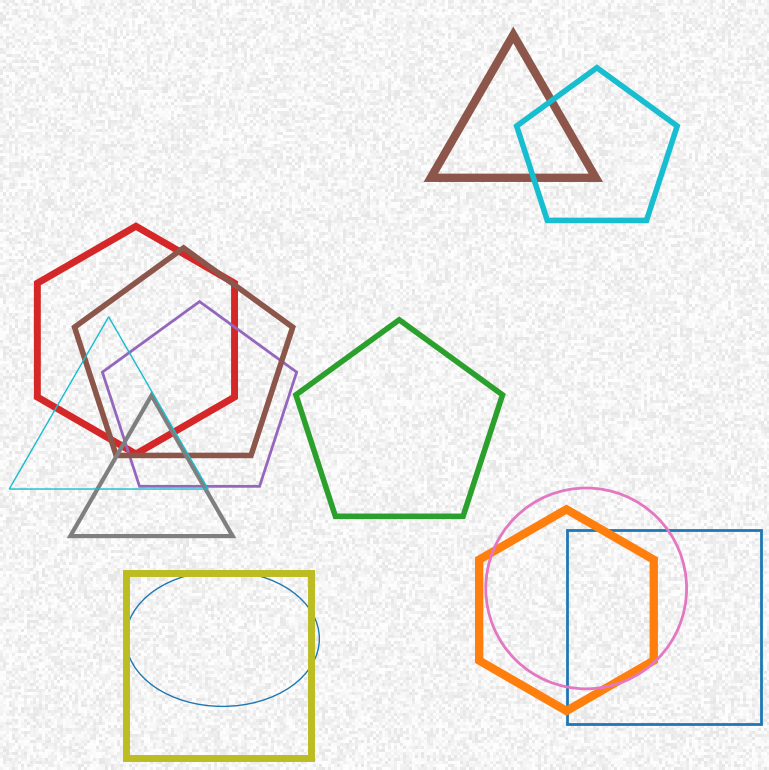[{"shape": "square", "thickness": 1, "radius": 0.63, "center": [0.863, 0.186]}, {"shape": "oval", "thickness": 0.5, "radius": 0.63, "center": [0.289, 0.171]}, {"shape": "hexagon", "thickness": 3, "radius": 0.65, "center": [0.736, 0.208]}, {"shape": "pentagon", "thickness": 2, "radius": 0.71, "center": [0.518, 0.444]}, {"shape": "hexagon", "thickness": 2.5, "radius": 0.74, "center": [0.177, 0.558]}, {"shape": "pentagon", "thickness": 1, "radius": 0.66, "center": [0.259, 0.476]}, {"shape": "pentagon", "thickness": 2, "radius": 0.74, "center": [0.238, 0.529]}, {"shape": "triangle", "thickness": 3, "radius": 0.62, "center": [0.667, 0.831]}, {"shape": "circle", "thickness": 1, "radius": 0.65, "center": [0.761, 0.236]}, {"shape": "triangle", "thickness": 1.5, "radius": 0.61, "center": [0.197, 0.365]}, {"shape": "square", "thickness": 2.5, "radius": 0.6, "center": [0.284, 0.136]}, {"shape": "pentagon", "thickness": 2, "radius": 0.55, "center": [0.775, 0.802]}, {"shape": "triangle", "thickness": 0.5, "radius": 0.75, "center": [0.141, 0.439]}]